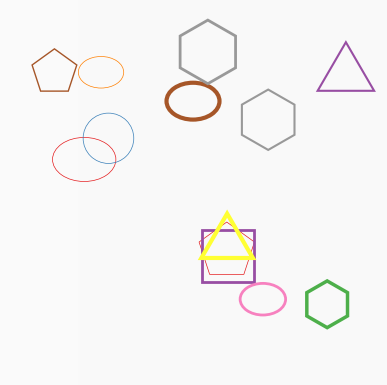[{"shape": "pentagon", "thickness": 0.5, "radius": 0.38, "center": [0.585, 0.348]}, {"shape": "oval", "thickness": 0.5, "radius": 0.41, "center": [0.217, 0.586]}, {"shape": "circle", "thickness": 0.5, "radius": 0.33, "center": [0.28, 0.641]}, {"shape": "hexagon", "thickness": 2.5, "radius": 0.3, "center": [0.844, 0.21]}, {"shape": "triangle", "thickness": 1.5, "radius": 0.42, "center": [0.893, 0.806]}, {"shape": "square", "thickness": 2, "radius": 0.34, "center": [0.588, 0.334]}, {"shape": "oval", "thickness": 0.5, "radius": 0.29, "center": [0.261, 0.812]}, {"shape": "triangle", "thickness": 3, "radius": 0.38, "center": [0.586, 0.368]}, {"shape": "pentagon", "thickness": 1, "radius": 0.3, "center": [0.14, 0.812]}, {"shape": "oval", "thickness": 3, "radius": 0.34, "center": [0.498, 0.737]}, {"shape": "oval", "thickness": 2, "radius": 0.29, "center": [0.678, 0.223]}, {"shape": "hexagon", "thickness": 1.5, "radius": 0.39, "center": [0.692, 0.689]}, {"shape": "hexagon", "thickness": 2, "radius": 0.41, "center": [0.536, 0.865]}]